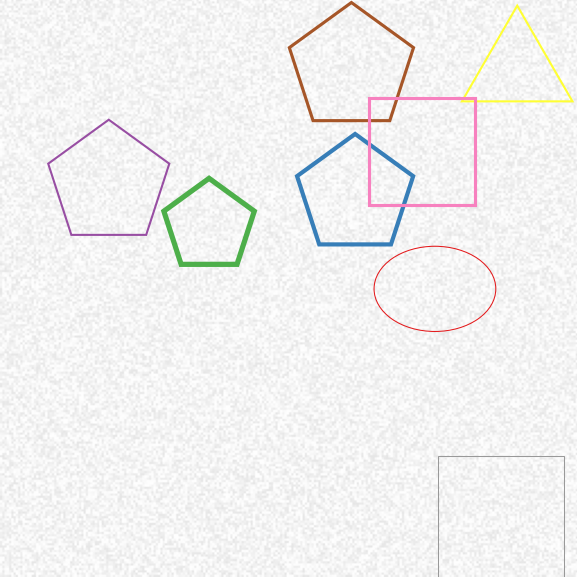[{"shape": "oval", "thickness": 0.5, "radius": 0.53, "center": [0.753, 0.499]}, {"shape": "pentagon", "thickness": 2, "radius": 0.53, "center": [0.615, 0.661]}, {"shape": "pentagon", "thickness": 2.5, "radius": 0.41, "center": [0.362, 0.608]}, {"shape": "pentagon", "thickness": 1, "radius": 0.55, "center": [0.188, 0.682]}, {"shape": "triangle", "thickness": 1, "radius": 0.55, "center": [0.896, 0.879]}, {"shape": "pentagon", "thickness": 1.5, "radius": 0.57, "center": [0.609, 0.882]}, {"shape": "square", "thickness": 1.5, "radius": 0.46, "center": [0.731, 0.737]}, {"shape": "square", "thickness": 0.5, "radius": 0.55, "center": [0.868, 0.1]}]